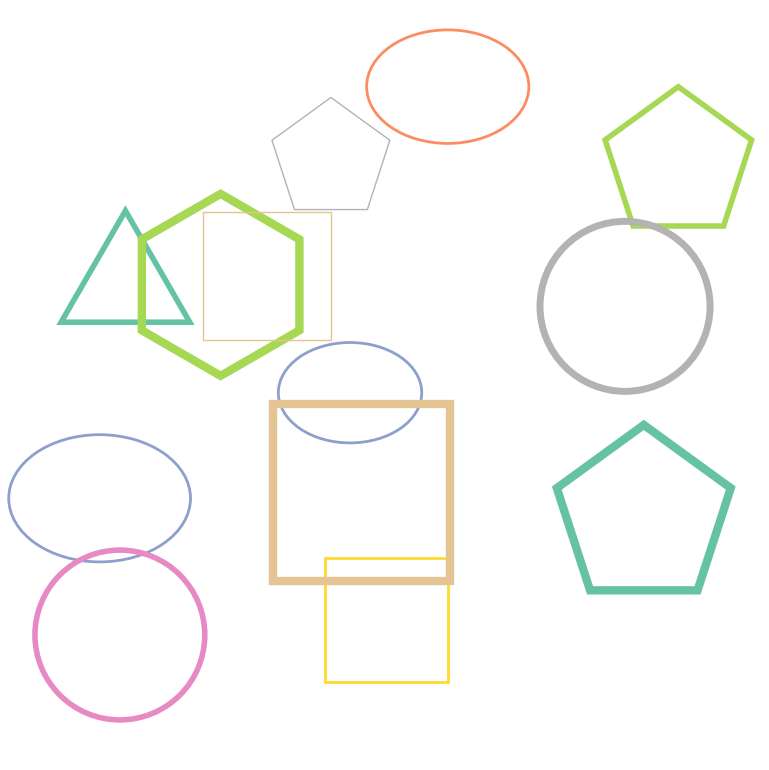[{"shape": "pentagon", "thickness": 3, "radius": 0.59, "center": [0.836, 0.329]}, {"shape": "triangle", "thickness": 2, "radius": 0.48, "center": [0.163, 0.63]}, {"shape": "oval", "thickness": 1, "radius": 0.53, "center": [0.581, 0.887]}, {"shape": "oval", "thickness": 1, "radius": 0.59, "center": [0.129, 0.353]}, {"shape": "oval", "thickness": 1, "radius": 0.47, "center": [0.455, 0.49]}, {"shape": "circle", "thickness": 2, "radius": 0.55, "center": [0.156, 0.175]}, {"shape": "hexagon", "thickness": 3, "radius": 0.59, "center": [0.287, 0.63]}, {"shape": "pentagon", "thickness": 2, "radius": 0.5, "center": [0.881, 0.787]}, {"shape": "square", "thickness": 1, "radius": 0.4, "center": [0.502, 0.195]}, {"shape": "square", "thickness": 0.5, "radius": 0.42, "center": [0.347, 0.642]}, {"shape": "square", "thickness": 3, "radius": 0.58, "center": [0.47, 0.361]}, {"shape": "pentagon", "thickness": 0.5, "radius": 0.4, "center": [0.43, 0.793]}, {"shape": "circle", "thickness": 2.5, "radius": 0.55, "center": [0.812, 0.602]}]